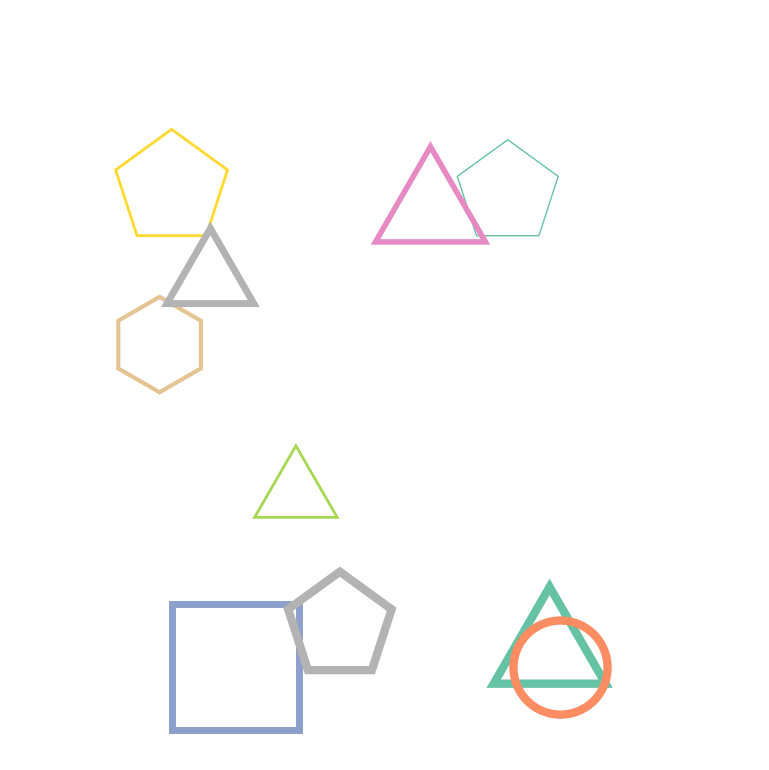[{"shape": "triangle", "thickness": 3, "radius": 0.42, "center": [0.714, 0.154]}, {"shape": "pentagon", "thickness": 0.5, "radius": 0.34, "center": [0.659, 0.75]}, {"shape": "circle", "thickness": 3, "radius": 0.31, "center": [0.728, 0.133]}, {"shape": "square", "thickness": 2.5, "radius": 0.41, "center": [0.306, 0.133]}, {"shape": "triangle", "thickness": 2, "radius": 0.41, "center": [0.559, 0.727]}, {"shape": "triangle", "thickness": 1, "radius": 0.31, "center": [0.384, 0.359]}, {"shape": "pentagon", "thickness": 1, "radius": 0.38, "center": [0.223, 0.756]}, {"shape": "hexagon", "thickness": 1.5, "radius": 0.31, "center": [0.207, 0.552]}, {"shape": "triangle", "thickness": 2.5, "radius": 0.33, "center": [0.273, 0.638]}, {"shape": "pentagon", "thickness": 3, "radius": 0.35, "center": [0.441, 0.187]}]